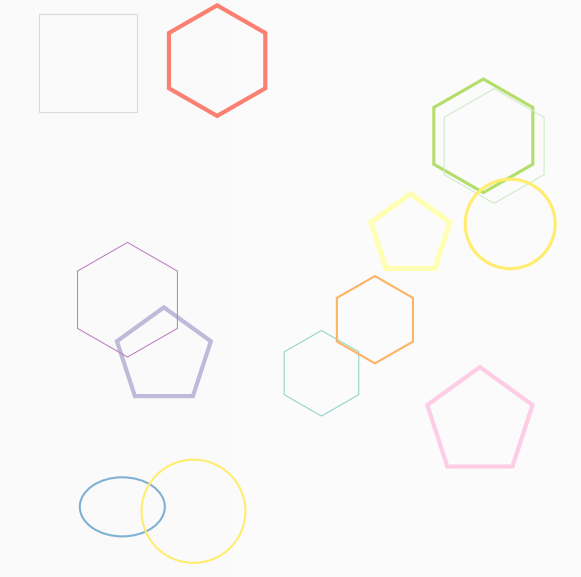[{"shape": "hexagon", "thickness": 0.5, "radius": 0.37, "center": [0.553, 0.353]}, {"shape": "pentagon", "thickness": 2.5, "radius": 0.36, "center": [0.706, 0.592]}, {"shape": "pentagon", "thickness": 2, "radius": 0.42, "center": [0.282, 0.382]}, {"shape": "hexagon", "thickness": 2, "radius": 0.48, "center": [0.374, 0.894]}, {"shape": "oval", "thickness": 1, "radius": 0.37, "center": [0.21, 0.121]}, {"shape": "hexagon", "thickness": 1, "radius": 0.38, "center": [0.645, 0.445]}, {"shape": "hexagon", "thickness": 1.5, "radius": 0.49, "center": [0.832, 0.764]}, {"shape": "pentagon", "thickness": 2, "radius": 0.48, "center": [0.826, 0.268]}, {"shape": "square", "thickness": 0.5, "radius": 0.42, "center": [0.152, 0.89]}, {"shape": "hexagon", "thickness": 0.5, "radius": 0.5, "center": [0.219, 0.48]}, {"shape": "hexagon", "thickness": 0.5, "radius": 0.5, "center": [0.85, 0.746]}, {"shape": "circle", "thickness": 1.5, "radius": 0.39, "center": [0.878, 0.611]}, {"shape": "circle", "thickness": 1, "radius": 0.45, "center": [0.333, 0.114]}]